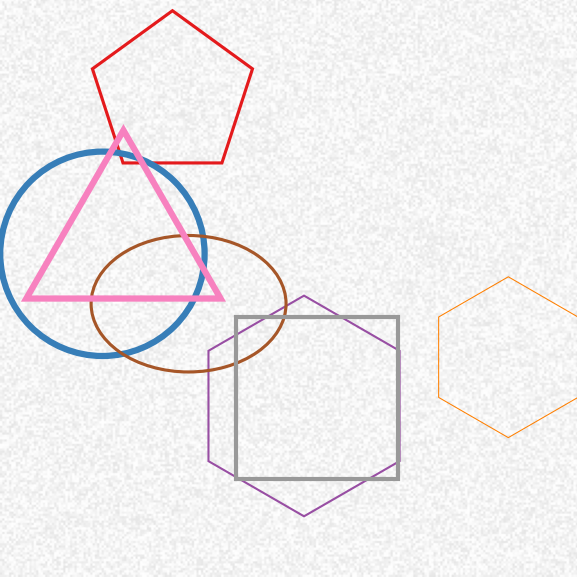[{"shape": "pentagon", "thickness": 1.5, "radius": 0.73, "center": [0.299, 0.835]}, {"shape": "circle", "thickness": 3, "radius": 0.88, "center": [0.177, 0.56]}, {"shape": "hexagon", "thickness": 1, "radius": 0.96, "center": [0.526, 0.296]}, {"shape": "hexagon", "thickness": 0.5, "radius": 0.7, "center": [0.88, 0.381]}, {"shape": "oval", "thickness": 1.5, "radius": 0.84, "center": [0.327, 0.473]}, {"shape": "triangle", "thickness": 3, "radius": 0.97, "center": [0.214, 0.579]}, {"shape": "square", "thickness": 2, "radius": 0.7, "center": [0.549, 0.31]}]